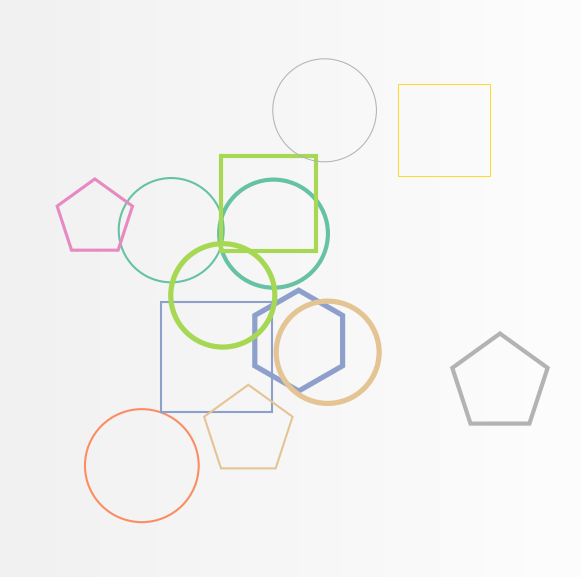[{"shape": "circle", "thickness": 2, "radius": 0.47, "center": [0.471, 0.595]}, {"shape": "circle", "thickness": 1, "radius": 0.45, "center": [0.295, 0.601]}, {"shape": "circle", "thickness": 1, "radius": 0.49, "center": [0.244, 0.193]}, {"shape": "hexagon", "thickness": 2.5, "radius": 0.44, "center": [0.514, 0.409]}, {"shape": "square", "thickness": 1, "radius": 0.48, "center": [0.373, 0.381]}, {"shape": "pentagon", "thickness": 1.5, "radius": 0.34, "center": [0.163, 0.621]}, {"shape": "circle", "thickness": 2.5, "radius": 0.45, "center": [0.383, 0.488]}, {"shape": "square", "thickness": 2, "radius": 0.41, "center": [0.462, 0.647]}, {"shape": "square", "thickness": 0.5, "radius": 0.4, "center": [0.764, 0.774]}, {"shape": "pentagon", "thickness": 1, "radius": 0.4, "center": [0.427, 0.253]}, {"shape": "circle", "thickness": 2.5, "radius": 0.44, "center": [0.564, 0.389]}, {"shape": "pentagon", "thickness": 2, "radius": 0.43, "center": [0.86, 0.335]}, {"shape": "circle", "thickness": 0.5, "radius": 0.45, "center": [0.558, 0.808]}]